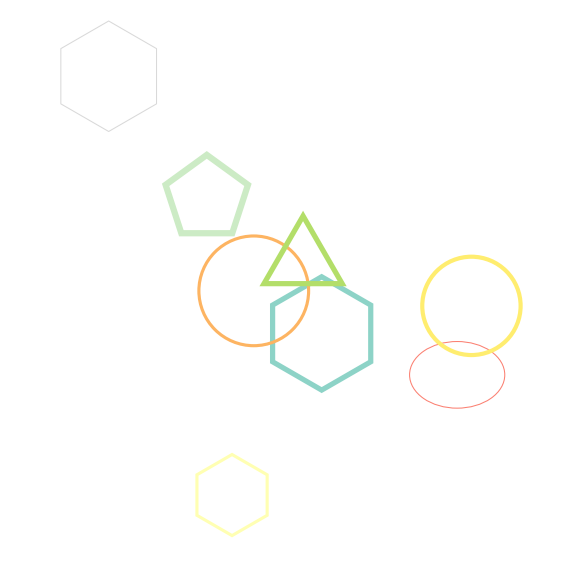[{"shape": "hexagon", "thickness": 2.5, "radius": 0.49, "center": [0.557, 0.422]}, {"shape": "hexagon", "thickness": 1.5, "radius": 0.35, "center": [0.402, 0.142]}, {"shape": "oval", "thickness": 0.5, "radius": 0.41, "center": [0.792, 0.35]}, {"shape": "circle", "thickness": 1.5, "radius": 0.47, "center": [0.439, 0.496]}, {"shape": "triangle", "thickness": 2.5, "radius": 0.39, "center": [0.525, 0.547]}, {"shape": "hexagon", "thickness": 0.5, "radius": 0.48, "center": [0.188, 0.867]}, {"shape": "pentagon", "thickness": 3, "radius": 0.37, "center": [0.358, 0.656]}, {"shape": "circle", "thickness": 2, "radius": 0.43, "center": [0.816, 0.469]}]